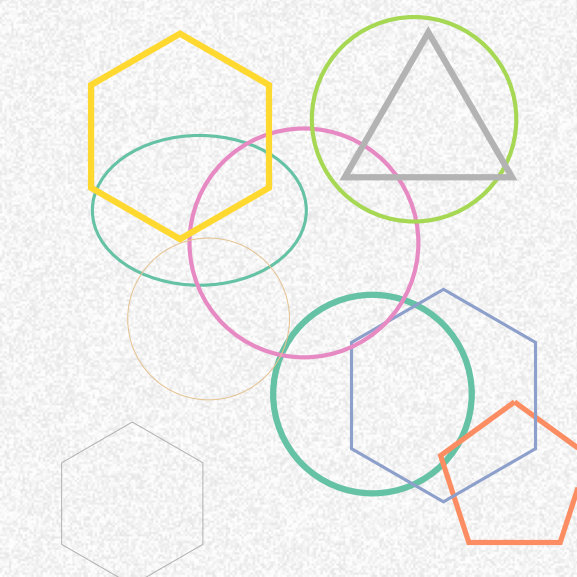[{"shape": "oval", "thickness": 1.5, "radius": 0.93, "center": [0.345, 0.635]}, {"shape": "circle", "thickness": 3, "radius": 0.86, "center": [0.645, 0.317]}, {"shape": "pentagon", "thickness": 2.5, "radius": 0.67, "center": [0.891, 0.169]}, {"shape": "hexagon", "thickness": 1.5, "radius": 0.92, "center": [0.768, 0.314]}, {"shape": "circle", "thickness": 2, "radius": 0.99, "center": [0.526, 0.578]}, {"shape": "circle", "thickness": 2, "radius": 0.89, "center": [0.717, 0.793]}, {"shape": "hexagon", "thickness": 3, "radius": 0.89, "center": [0.312, 0.763]}, {"shape": "circle", "thickness": 0.5, "radius": 0.7, "center": [0.361, 0.447]}, {"shape": "triangle", "thickness": 3, "radius": 0.84, "center": [0.742, 0.776]}, {"shape": "hexagon", "thickness": 0.5, "radius": 0.71, "center": [0.229, 0.127]}]